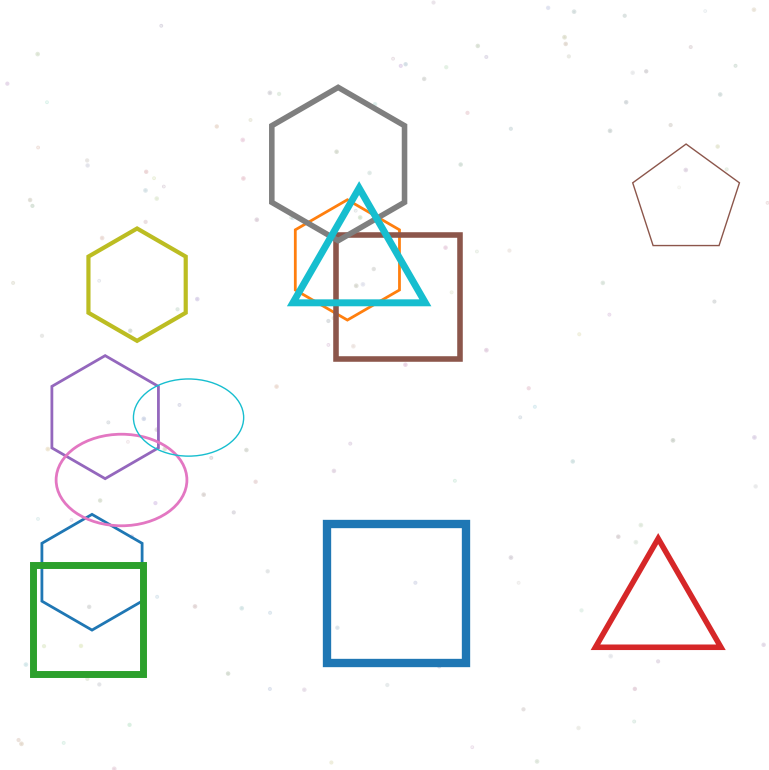[{"shape": "hexagon", "thickness": 1, "radius": 0.38, "center": [0.119, 0.257]}, {"shape": "square", "thickness": 3, "radius": 0.45, "center": [0.515, 0.229]}, {"shape": "hexagon", "thickness": 1, "radius": 0.39, "center": [0.451, 0.662]}, {"shape": "square", "thickness": 2.5, "radius": 0.36, "center": [0.114, 0.195]}, {"shape": "triangle", "thickness": 2, "radius": 0.47, "center": [0.855, 0.206]}, {"shape": "hexagon", "thickness": 1, "radius": 0.4, "center": [0.137, 0.458]}, {"shape": "square", "thickness": 2, "radius": 0.4, "center": [0.517, 0.614]}, {"shape": "pentagon", "thickness": 0.5, "radius": 0.36, "center": [0.891, 0.74]}, {"shape": "oval", "thickness": 1, "radius": 0.42, "center": [0.158, 0.377]}, {"shape": "hexagon", "thickness": 2, "radius": 0.5, "center": [0.439, 0.787]}, {"shape": "hexagon", "thickness": 1.5, "radius": 0.36, "center": [0.178, 0.63]}, {"shape": "triangle", "thickness": 2.5, "radius": 0.5, "center": [0.466, 0.656]}, {"shape": "oval", "thickness": 0.5, "radius": 0.36, "center": [0.245, 0.458]}]